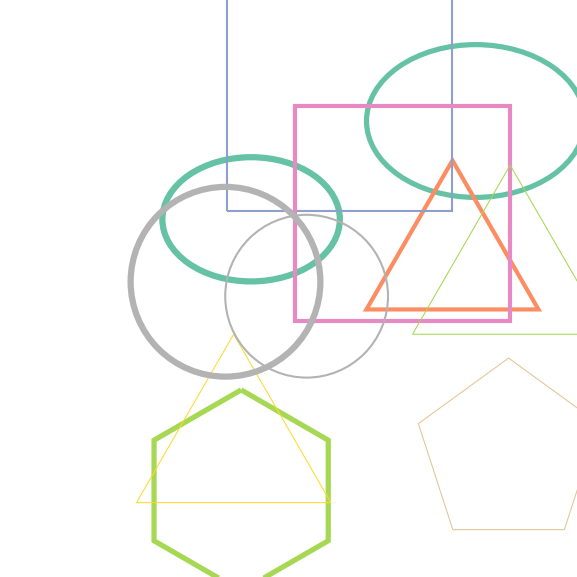[{"shape": "oval", "thickness": 2.5, "radius": 0.94, "center": [0.824, 0.79]}, {"shape": "oval", "thickness": 3, "radius": 0.77, "center": [0.435, 0.619]}, {"shape": "triangle", "thickness": 2, "radius": 0.86, "center": [0.783, 0.549]}, {"shape": "square", "thickness": 1, "radius": 0.97, "center": [0.588, 0.829]}, {"shape": "square", "thickness": 2, "radius": 0.93, "center": [0.697, 0.63]}, {"shape": "triangle", "thickness": 0.5, "radius": 0.98, "center": [0.883, 0.518]}, {"shape": "hexagon", "thickness": 2.5, "radius": 0.87, "center": [0.418, 0.15]}, {"shape": "triangle", "thickness": 0.5, "radius": 0.97, "center": [0.405, 0.226]}, {"shape": "pentagon", "thickness": 0.5, "radius": 0.82, "center": [0.881, 0.215]}, {"shape": "circle", "thickness": 1, "radius": 0.7, "center": [0.531, 0.486]}, {"shape": "circle", "thickness": 3, "radius": 0.82, "center": [0.39, 0.511]}]